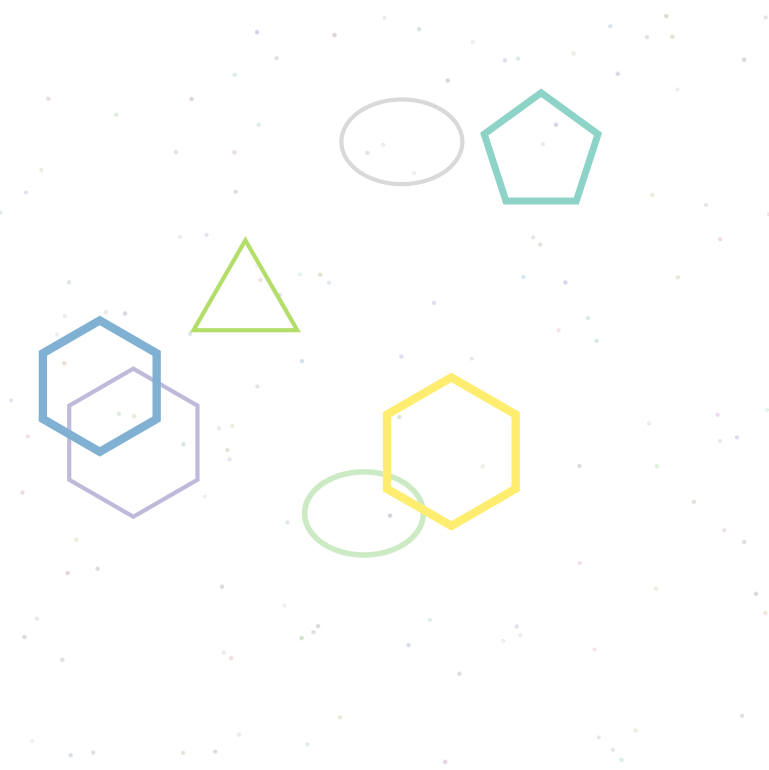[{"shape": "pentagon", "thickness": 2.5, "radius": 0.39, "center": [0.703, 0.802]}, {"shape": "hexagon", "thickness": 1.5, "radius": 0.48, "center": [0.173, 0.425]}, {"shape": "hexagon", "thickness": 3, "radius": 0.43, "center": [0.13, 0.499]}, {"shape": "triangle", "thickness": 1.5, "radius": 0.39, "center": [0.319, 0.61]}, {"shape": "oval", "thickness": 1.5, "radius": 0.39, "center": [0.522, 0.816]}, {"shape": "oval", "thickness": 2, "radius": 0.39, "center": [0.473, 0.333]}, {"shape": "hexagon", "thickness": 3, "radius": 0.48, "center": [0.586, 0.413]}]